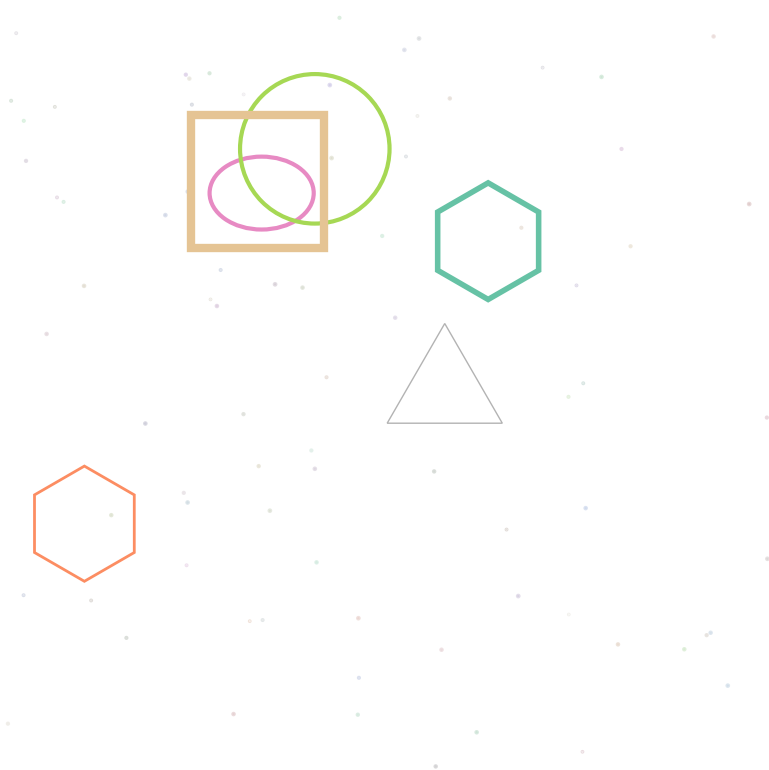[{"shape": "hexagon", "thickness": 2, "radius": 0.38, "center": [0.634, 0.687]}, {"shape": "hexagon", "thickness": 1, "radius": 0.37, "center": [0.11, 0.32]}, {"shape": "oval", "thickness": 1.5, "radius": 0.34, "center": [0.34, 0.749]}, {"shape": "circle", "thickness": 1.5, "radius": 0.49, "center": [0.409, 0.807]}, {"shape": "square", "thickness": 3, "radius": 0.43, "center": [0.334, 0.765]}, {"shape": "triangle", "thickness": 0.5, "radius": 0.43, "center": [0.578, 0.494]}]